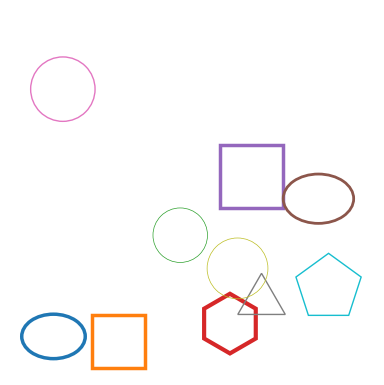[{"shape": "oval", "thickness": 2.5, "radius": 0.41, "center": [0.139, 0.126]}, {"shape": "square", "thickness": 2.5, "radius": 0.34, "center": [0.307, 0.112]}, {"shape": "circle", "thickness": 0.5, "radius": 0.35, "center": [0.468, 0.389]}, {"shape": "hexagon", "thickness": 3, "radius": 0.39, "center": [0.597, 0.159]}, {"shape": "square", "thickness": 2.5, "radius": 0.4, "center": [0.653, 0.541]}, {"shape": "oval", "thickness": 2, "radius": 0.46, "center": [0.827, 0.484]}, {"shape": "circle", "thickness": 1, "radius": 0.42, "center": [0.163, 0.768]}, {"shape": "triangle", "thickness": 1, "radius": 0.36, "center": [0.679, 0.219]}, {"shape": "circle", "thickness": 0.5, "radius": 0.39, "center": [0.617, 0.303]}, {"shape": "pentagon", "thickness": 1, "radius": 0.45, "center": [0.853, 0.253]}]